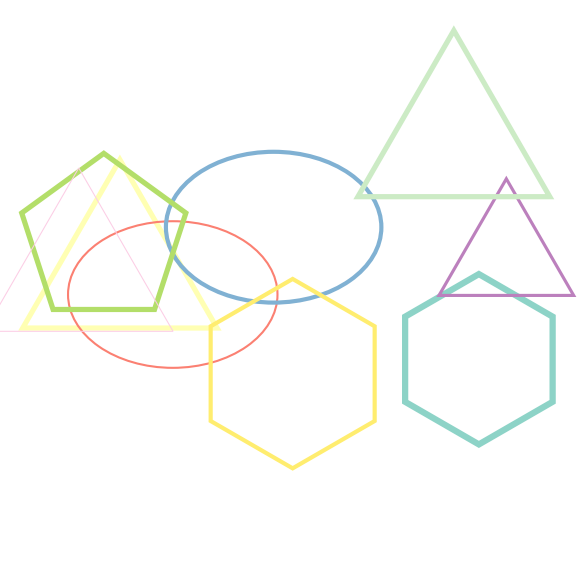[{"shape": "hexagon", "thickness": 3, "radius": 0.74, "center": [0.829, 0.377]}, {"shape": "triangle", "thickness": 2.5, "radius": 0.97, "center": [0.208, 0.528]}, {"shape": "oval", "thickness": 1, "radius": 0.91, "center": [0.299, 0.489]}, {"shape": "oval", "thickness": 2, "radius": 0.93, "center": [0.474, 0.606]}, {"shape": "pentagon", "thickness": 2.5, "radius": 0.75, "center": [0.18, 0.584]}, {"shape": "triangle", "thickness": 0.5, "radius": 0.94, "center": [0.136, 0.52]}, {"shape": "triangle", "thickness": 1.5, "radius": 0.67, "center": [0.877, 0.555]}, {"shape": "triangle", "thickness": 2.5, "radius": 0.96, "center": [0.786, 0.754]}, {"shape": "hexagon", "thickness": 2, "radius": 0.82, "center": [0.507, 0.352]}]